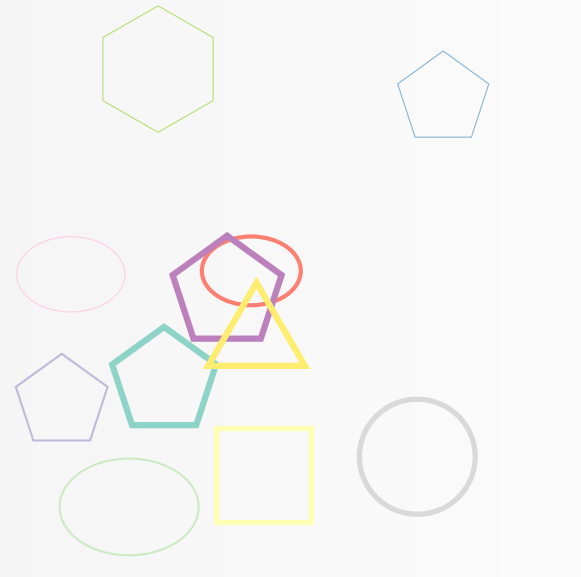[{"shape": "pentagon", "thickness": 3, "radius": 0.47, "center": [0.282, 0.339]}, {"shape": "square", "thickness": 2.5, "radius": 0.41, "center": [0.453, 0.177]}, {"shape": "pentagon", "thickness": 1, "radius": 0.41, "center": [0.106, 0.304]}, {"shape": "oval", "thickness": 2, "radius": 0.43, "center": [0.432, 0.53]}, {"shape": "pentagon", "thickness": 0.5, "radius": 0.41, "center": [0.763, 0.828]}, {"shape": "hexagon", "thickness": 0.5, "radius": 0.55, "center": [0.272, 0.879]}, {"shape": "oval", "thickness": 0.5, "radius": 0.47, "center": [0.122, 0.524]}, {"shape": "circle", "thickness": 2.5, "radius": 0.5, "center": [0.718, 0.208]}, {"shape": "pentagon", "thickness": 3, "radius": 0.49, "center": [0.391, 0.492]}, {"shape": "oval", "thickness": 1, "radius": 0.6, "center": [0.222, 0.121]}, {"shape": "triangle", "thickness": 3, "radius": 0.48, "center": [0.441, 0.414]}]